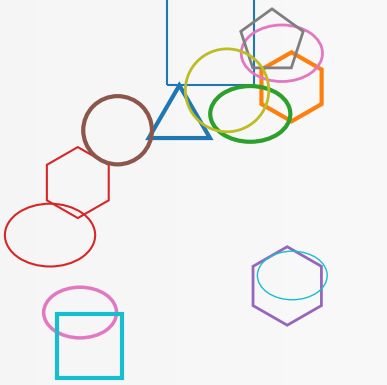[{"shape": "square", "thickness": 1.5, "radius": 0.56, "center": [0.542, 0.891]}, {"shape": "triangle", "thickness": 3, "radius": 0.46, "center": [0.463, 0.687]}, {"shape": "hexagon", "thickness": 3, "radius": 0.45, "center": [0.752, 0.775]}, {"shape": "oval", "thickness": 3, "radius": 0.52, "center": [0.646, 0.704]}, {"shape": "hexagon", "thickness": 1.5, "radius": 0.46, "center": [0.201, 0.526]}, {"shape": "oval", "thickness": 1.5, "radius": 0.58, "center": [0.129, 0.389]}, {"shape": "hexagon", "thickness": 2, "radius": 0.51, "center": [0.741, 0.257]}, {"shape": "circle", "thickness": 3, "radius": 0.44, "center": [0.303, 0.662]}, {"shape": "oval", "thickness": 2, "radius": 0.52, "center": [0.727, 0.862]}, {"shape": "oval", "thickness": 2.5, "radius": 0.47, "center": [0.207, 0.188]}, {"shape": "pentagon", "thickness": 2, "radius": 0.42, "center": [0.702, 0.892]}, {"shape": "circle", "thickness": 2, "radius": 0.54, "center": [0.586, 0.765]}, {"shape": "oval", "thickness": 1, "radius": 0.45, "center": [0.754, 0.284]}, {"shape": "square", "thickness": 3, "radius": 0.42, "center": [0.23, 0.101]}]